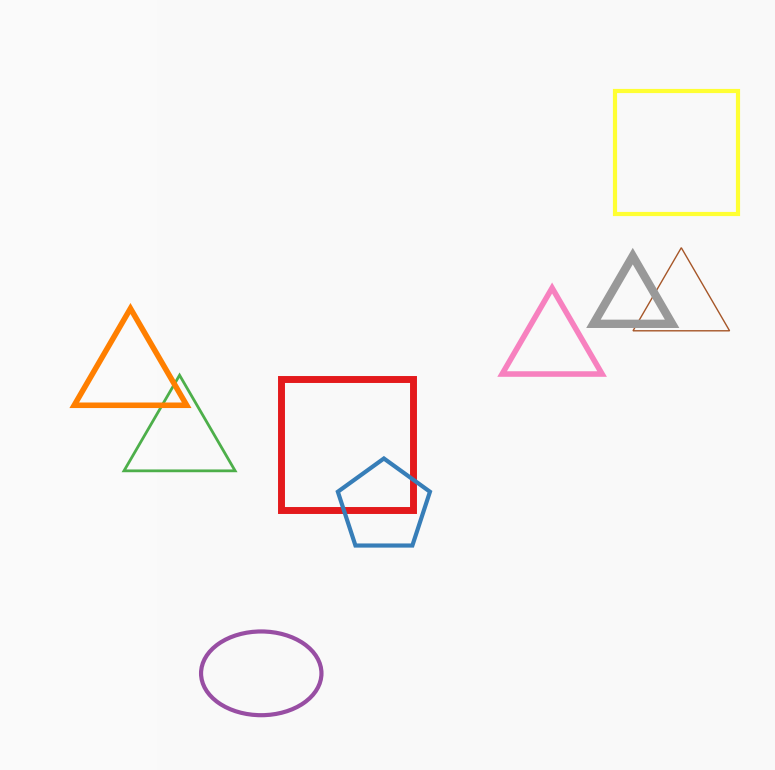[{"shape": "square", "thickness": 2.5, "radius": 0.42, "center": [0.447, 0.423]}, {"shape": "pentagon", "thickness": 1.5, "radius": 0.31, "center": [0.495, 0.342]}, {"shape": "triangle", "thickness": 1, "radius": 0.41, "center": [0.232, 0.43]}, {"shape": "oval", "thickness": 1.5, "radius": 0.39, "center": [0.337, 0.126]}, {"shape": "triangle", "thickness": 2, "radius": 0.42, "center": [0.168, 0.516]}, {"shape": "square", "thickness": 1.5, "radius": 0.4, "center": [0.873, 0.802]}, {"shape": "triangle", "thickness": 0.5, "radius": 0.36, "center": [0.879, 0.606]}, {"shape": "triangle", "thickness": 2, "radius": 0.37, "center": [0.712, 0.551]}, {"shape": "triangle", "thickness": 3, "radius": 0.29, "center": [0.816, 0.609]}]